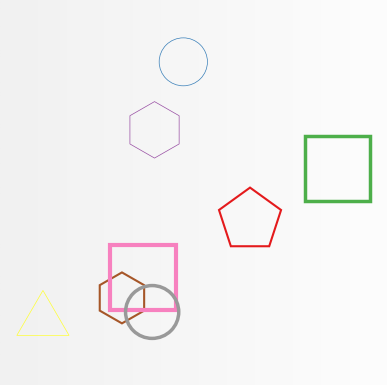[{"shape": "pentagon", "thickness": 1.5, "radius": 0.42, "center": [0.645, 0.429]}, {"shape": "circle", "thickness": 0.5, "radius": 0.31, "center": [0.473, 0.839]}, {"shape": "square", "thickness": 2.5, "radius": 0.42, "center": [0.87, 0.562]}, {"shape": "hexagon", "thickness": 0.5, "radius": 0.37, "center": [0.399, 0.663]}, {"shape": "triangle", "thickness": 0.5, "radius": 0.39, "center": [0.111, 0.168]}, {"shape": "hexagon", "thickness": 1.5, "radius": 0.33, "center": [0.315, 0.226]}, {"shape": "square", "thickness": 3, "radius": 0.42, "center": [0.369, 0.279]}, {"shape": "circle", "thickness": 2.5, "radius": 0.34, "center": [0.393, 0.19]}]